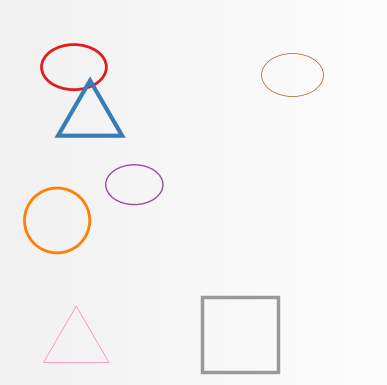[{"shape": "oval", "thickness": 2, "radius": 0.42, "center": [0.191, 0.826]}, {"shape": "triangle", "thickness": 3, "radius": 0.48, "center": [0.232, 0.695]}, {"shape": "oval", "thickness": 1, "radius": 0.37, "center": [0.347, 0.52]}, {"shape": "circle", "thickness": 2, "radius": 0.42, "center": [0.147, 0.427]}, {"shape": "oval", "thickness": 0.5, "radius": 0.4, "center": [0.755, 0.805]}, {"shape": "triangle", "thickness": 0.5, "radius": 0.49, "center": [0.197, 0.107]}, {"shape": "square", "thickness": 2.5, "radius": 0.49, "center": [0.619, 0.131]}]